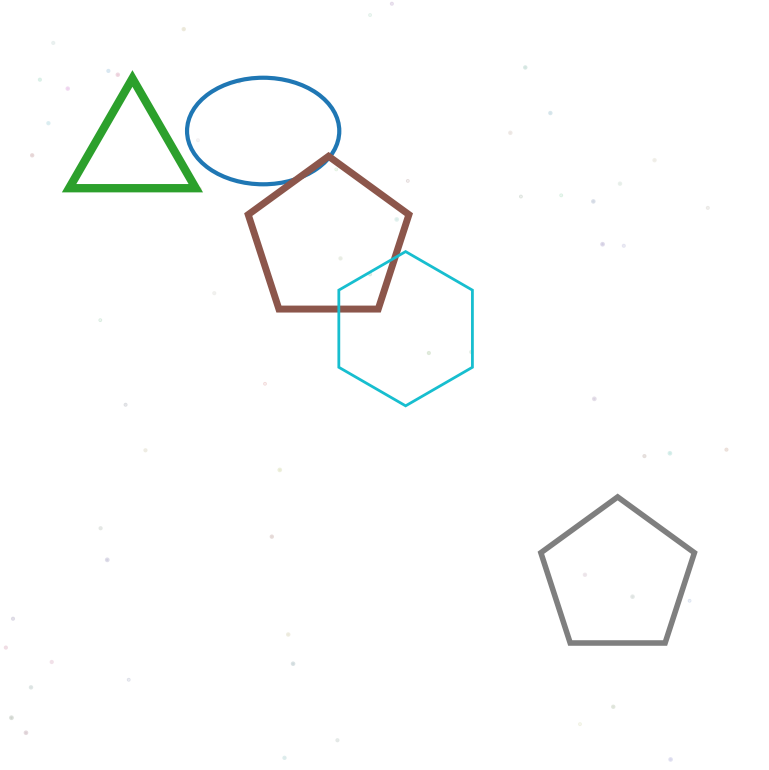[{"shape": "oval", "thickness": 1.5, "radius": 0.49, "center": [0.342, 0.83]}, {"shape": "triangle", "thickness": 3, "radius": 0.48, "center": [0.172, 0.803]}, {"shape": "pentagon", "thickness": 2.5, "radius": 0.55, "center": [0.427, 0.687]}, {"shape": "pentagon", "thickness": 2, "radius": 0.52, "center": [0.802, 0.25]}, {"shape": "hexagon", "thickness": 1, "radius": 0.5, "center": [0.527, 0.573]}]